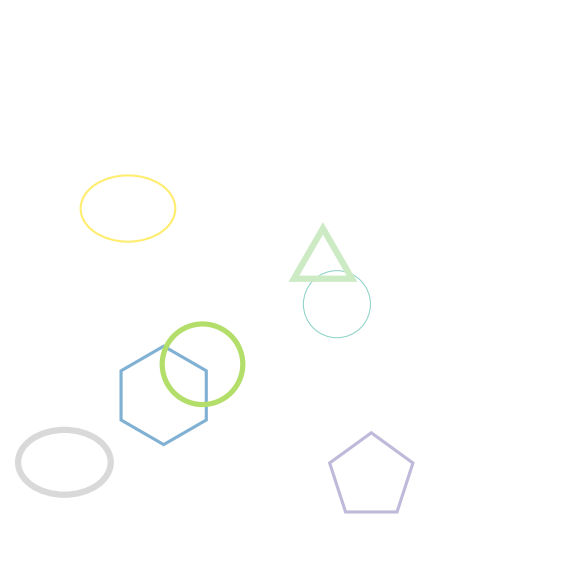[{"shape": "circle", "thickness": 0.5, "radius": 0.29, "center": [0.583, 0.472]}, {"shape": "pentagon", "thickness": 1.5, "radius": 0.38, "center": [0.643, 0.174]}, {"shape": "hexagon", "thickness": 1.5, "radius": 0.43, "center": [0.283, 0.314]}, {"shape": "circle", "thickness": 2.5, "radius": 0.35, "center": [0.351, 0.368]}, {"shape": "oval", "thickness": 3, "radius": 0.4, "center": [0.112, 0.199]}, {"shape": "triangle", "thickness": 3, "radius": 0.29, "center": [0.559, 0.546]}, {"shape": "oval", "thickness": 1, "radius": 0.41, "center": [0.222, 0.638]}]